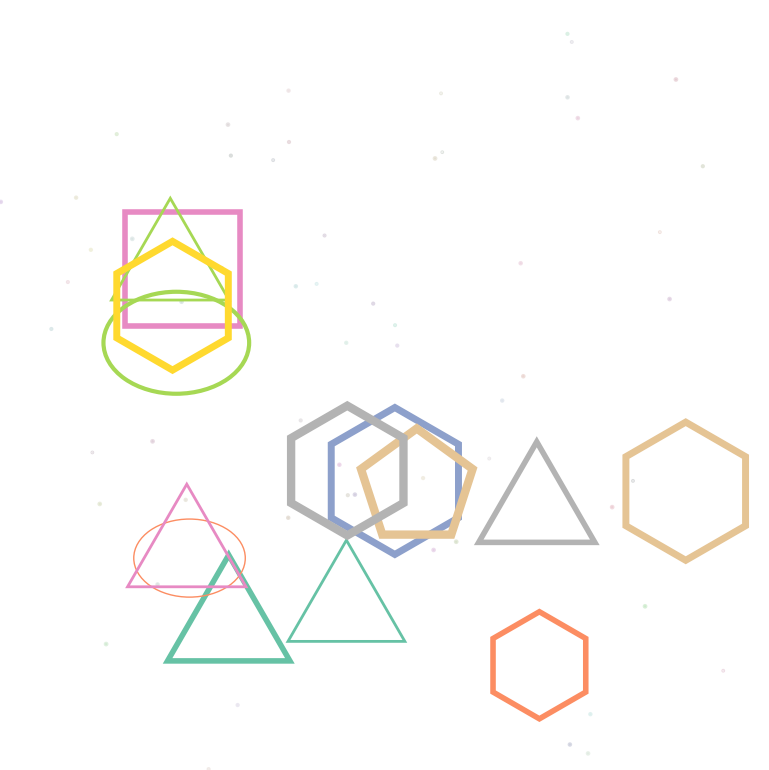[{"shape": "triangle", "thickness": 2, "radius": 0.46, "center": [0.297, 0.188]}, {"shape": "triangle", "thickness": 1, "radius": 0.44, "center": [0.45, 0.211]}, {"shape": "hexagon", "thickness": 2, "radius": 0.35, "center": [0.701, 0.136]}, {"shape": "oval", "thickness": 0.5, "radius": 0.36, "center": [0.246, 0.275]}, {"shape": "hexagon", "thickness": 2.5, "radius": 0.48, "center": [0.513, 0.375]}, {"shape": "triangle", "thickness": 1, "radius": 0.44, "center": [0.243, 0.282]}, {"shape": "square", "thickness": 2, "radius": 0.37, "center": [0.237, 0.651]}, {"shape": "triangle", "thickness": 1, "radius": 0.44, "center": [0.221, 0.654]}, {"shape": "oval", "thickness": 1.5, "radius": 0.47, "center": [0.229, 0.555]}, {"shape": "hexagon", "thickness": 2.5, "radius": 0.42, "center": [0.224, 0.603]}, {"shape": "pentagon", "thickness": 3, "radius": 0.38, "center": [0.541, 0.367]}, {"shape": "hexagon", "thickness": 2.5, "radius": 0.45, "center": [0.891, 0.362]}, {"shape": "triangle", "thickness": 2, "radius": 0.44, "center": [0.697, 0.339]}, {"shape": "hexagon", "thickness": 3, "radius": 0.42, "center": [0.451, 0.389]}]